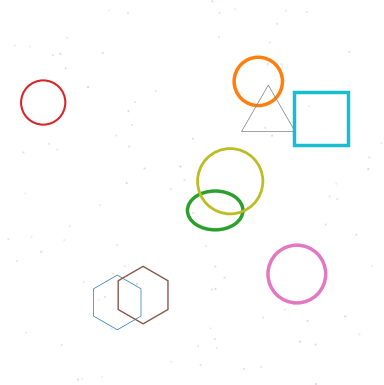[{"shape": "hexagon", "thickness": 0.5, "radius": 0.36, "center": [0.305, 0.214]}, {"shape": "circle", "thickness": 2.5, "radius": 0.31, "center": [0.671, 0.789]}, {"shape": "oval", "thickness": 2.5, "radius": 0.36, "center": [0.559, 0.453]}, {"shape": "circle", "thickness": 1.5, "radius": 0.29, "center": [0.112, 0.734]}, {"shape": "hexagon", "thickness": 1, "radius": 0.37, "center": [0.372, 0.233]}, {"shape": "circle", "thickness": 2.5, "radius": 0.37, "center": [0.771, 0.288]}, {"shape": "triangle", "thickness": 0.5, "radius": 0.4, "center": [0.697, 0.699]}, {"shape": "circle", "thickness": 2, "radius": 0.42, "center": [0.598, 0.529]}, {"shape": "square", "thickness": 2.5, "radius": 0.35, "center": [0.833, 0.692]}]